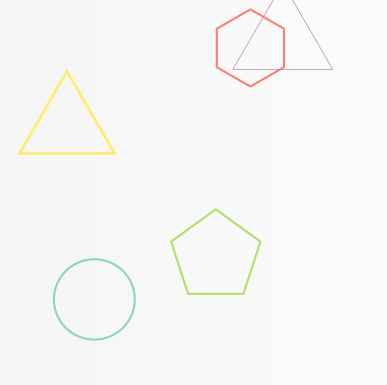[{"shape": "circle", "thickness": 1.5, "radius": 0.52, "center": [0.243, 0.222]}, {"shape": "hexagon", "thickness": 1.5, "radius": 0.5, "center": [0.646, 0.875]}, {"shape": "pentagon", "thickness": 1.5, "radius": 0.61, "center": [0.557, 0.335]}, {"shape": "triangle", "thickness": 0.5, "radius": 0.74, "center": [0.73, 0.894]}, {"shape": "triangle", "thickness": 2, "radius": 0.71, "center": [0.173, 0.673]}]